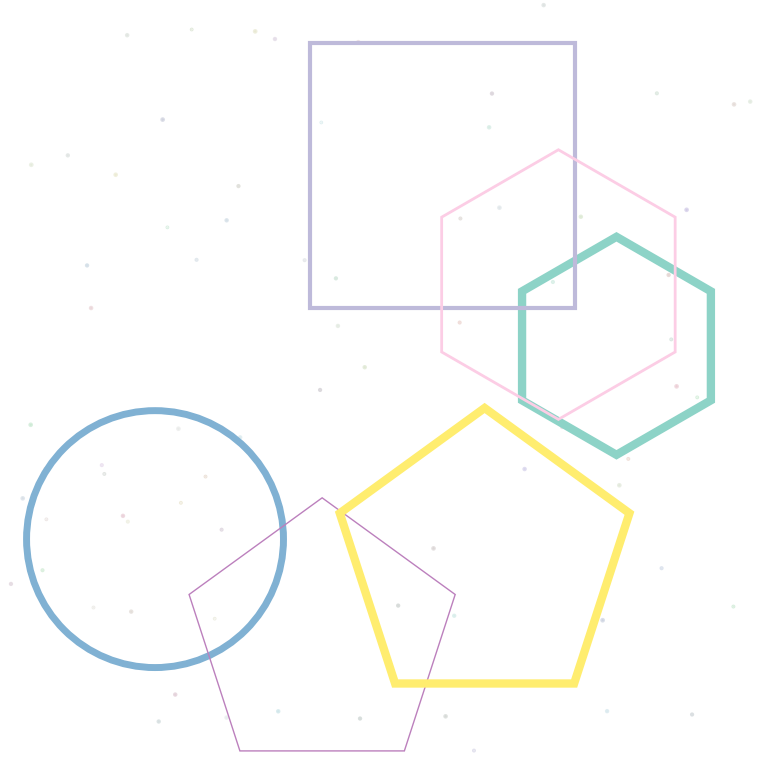[{"shape": "hexagon", "thickness": 3, "radius": 0.71, "center": [0.801, 0.551]}, {"shape": "square", "thickness": 1.5, "radius": 0.86, "center": [0.575, 0.772]}, {"shape": "circle", "thickness": 2.5, "radius": 0.83, "center": [0.201, 0.3]}, {"shape": "hexagon", "thickness": 1, "radius": 0.88, "center": [0.725, 0.63]}, {"shape": "pentagon", "thickness": 0.5, "radius": 0.91, "center": [0.418, 0.172]}, {"shape": "pentagon", "thickness": 3, "radius": 0.99, "center": [0.629, 0.272]}]